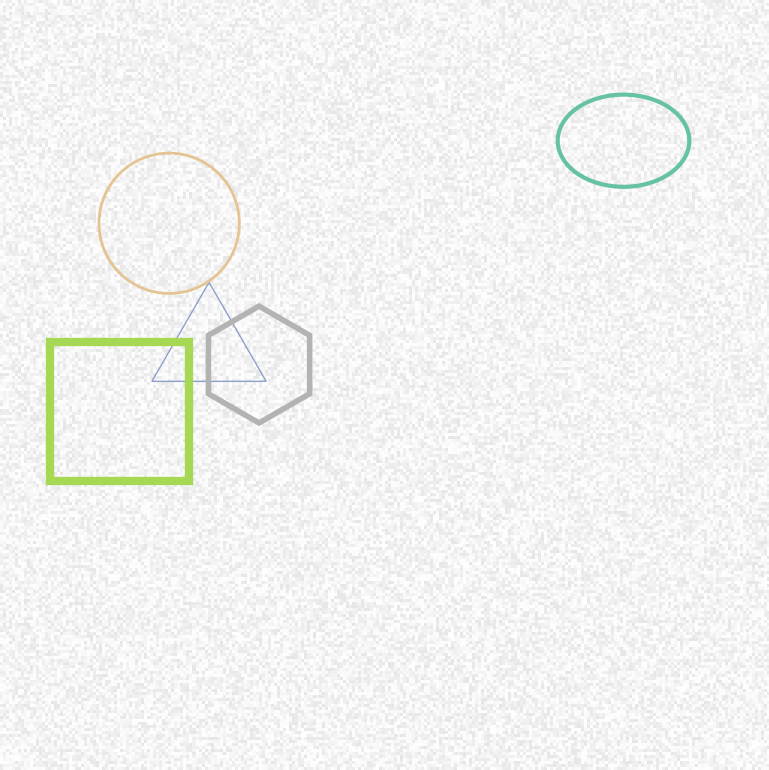[{"shape": "oval", "thickness": 1.5, "radius": 0.43, "center": [0.81, 0.817]}, {"shape": "triangle", "thickness": 0.5, "radius": 0.43, "center": [0.271, 0.548]}, {"shape": "square", "thickness": 3, "radius": 0.45, "center": [0.155, 0.466]}, {"shape": "circle", "thickness": 1, "radius": 0.46, "center": [0.22, 0.71]}, {"shape": "hexagon", "thickness": 2, "radius": 0.38, "center": [0.336, 0.527]}]